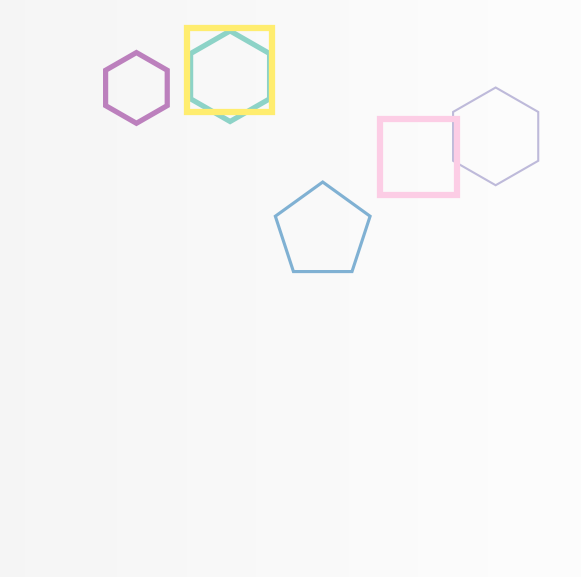[{"shape": "hexagon", "thickness": 2.5, "radius": 0.39, "center": [0.396, 0.867]}, {"shape": "hexagon", "thickness": 1, "radius": 0.42, "center": [0.853, 0.763]}, {"shape": "pentagon", "thickness": 1.5, "radius": 0.43, "center": [0.555, 0.598]}, {"shape": "square", "thickness": 3, "radius": 0.33, "center": [0.72, 0.728]}, {"shape": "hexagon", "thickness": 2.5, "radius": 0.31, "center": [0.235, 0.847]}, {"shape": "square", "thickness": 3, "radius": 0.36, "center": [0.395, 0.877]}]